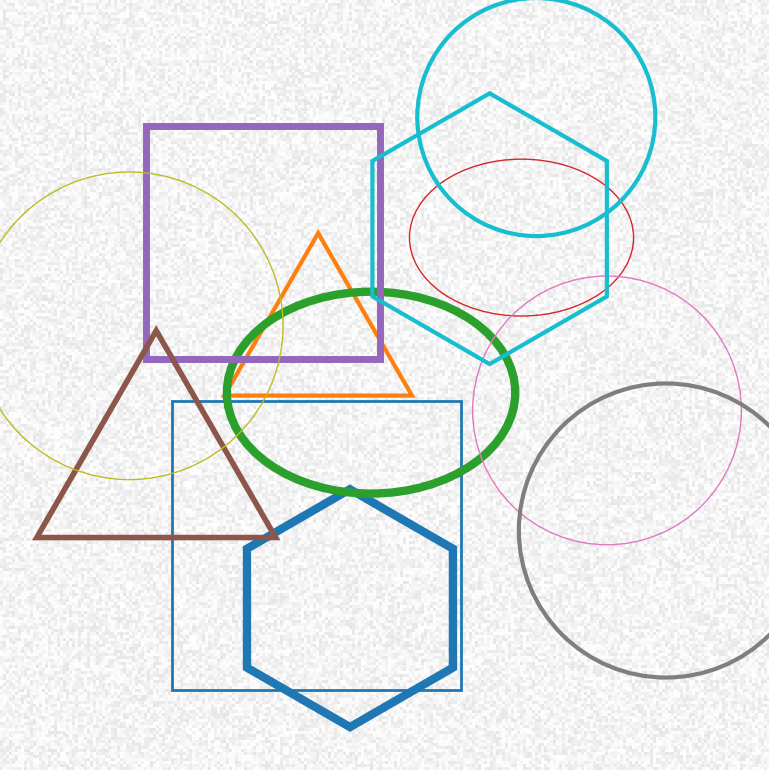[{"shape": "hexagon", "thickness": 3, "radius": 0.77, "center": [0.454, 0.21]}, {"shape": "square", "thickness": 1, "radius": 0.94, "center": [0.411, 0.292]}, {"shape": "triangle", "thickness": 1.5, "radius": 0.7, "center": [0.413, 0.557]}, {"shape": "oval", "thickness": 3, "radius": 0.94, "center": [0.482, 0.49]}, {"shape": "oval", "thickness": 0.5, "radius": 0.73, "center": [0.677, 0.691]}, {"shape": "square", "thickness": 2.5, "radius": 0.76, "center": [0.342, 0.685]}, {"shape": "triangle", "thickness": 2, "radius": 0.9, "center": [0.203, 0.391]}, {"shape": "circle", "thickness": 0.5, "radius": 0.87, "center": [0.788, 0.467]}, {"shape": "circle", "thickness": 1.5, "radius": 0.95, "center": [0.865, 0.311]}, {"shape": "circle", "thickness": 0.5, "radius": 1.0, "center": [0.168, 0.577]}, {"shape": "hexagon", "thickness": 1.5, "radius": 0.88, "center": [0.636, 0.703]}, {"shape": "circle", "thickness": 1.5, "radius": 0.77, "center": [0.696, 0.848]}]